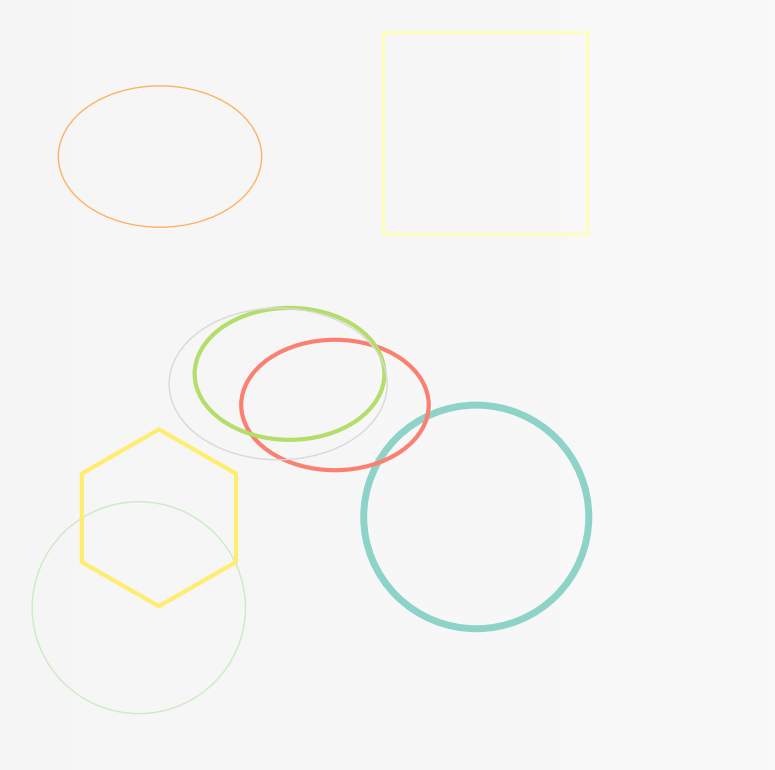[{"shape": "circle", "thickness": 2.5, "radius": 0.73, "center": [0.615, 0.329]}, {"shape": "square", "thickness": 1, "radius": 0.66, "center": [0.626, 0.828]}, {"shape": "oval", "thickness": 1.5, "radius": 0.6, "center": [0.432, 0.474]}, {"shape": "oval", "thickness": 0.5, "radius": 0.66, "center": [0.206, 0.797]}, {"shape": "oval", "thickness": 1.5, "radius": 0.61, "center": [0.374, 0.514]}, {"shape": "oval", "thickness": 0.5, "radius": 0.7, "center": [0.359, 0.501]}, {"shape": "circle", "thickness": 0.5, "radius": 0.69, "center": [0.179, 0.211]}, {"shape": "hexagon", "thickness": 1.5, "radius": 0.57, "center": [0.205, 0.328]}]